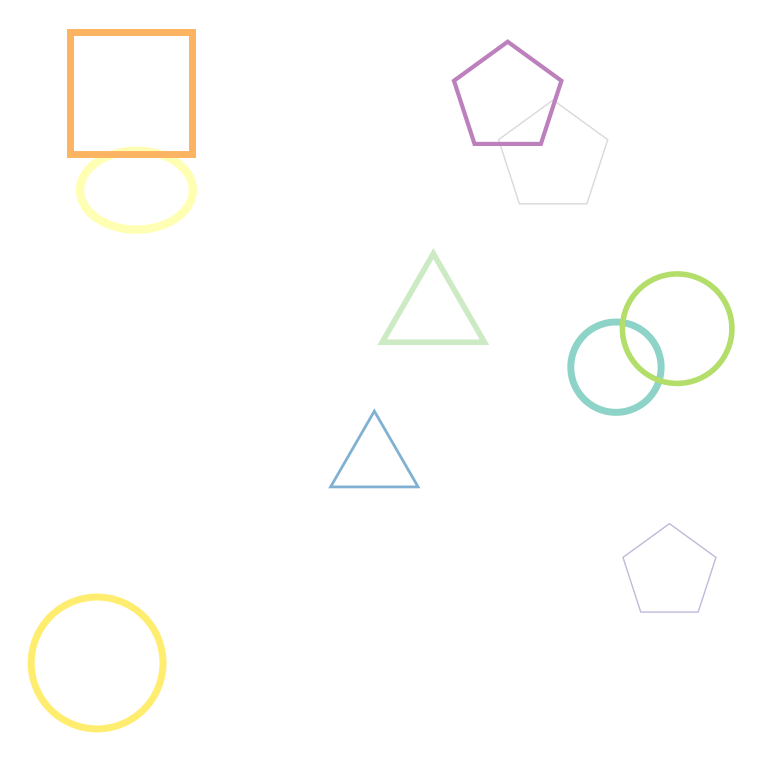[{"shape": "circle", "thickness": 2.5, "radius": 0.29, "center": [0.8, 0.523]}, {"shape": "oval", "thickness": 3, "radius": 0.37, "center": [0.177, 0.753]}, {"shape": "pentagon", "thickness": 0.5, "radius": 0.32, "center": [0.869, 0.256]}, {"shape": "triangle", "thickness": 1, "radius": 0.33, "center": [0.486, 0.4]}, {"shape": "square", "thickness": 2.5, "radius": 0.4, "center": [0.171, 0.879]}, {"shape": "circle", "thickness": 2, "radius": 0.36, "center": [0.879, 0.573]}, {"shape": "pentagon", "thickness": 0.5, "radius": 0.37, "center": [0.718, 0.796]}, {"shape": "pentagon", "thickness": 1.5, "radius": 0.37, "center": [0.659, 0.872]}, {"shape": "triangle", "thickness": 2, "radius": 0.38, "center": [0.563, 0.594]}, {"shape": "circle", "thickness": 2.5, "radius": 0.43, "center": [0.126, 0.139]}]